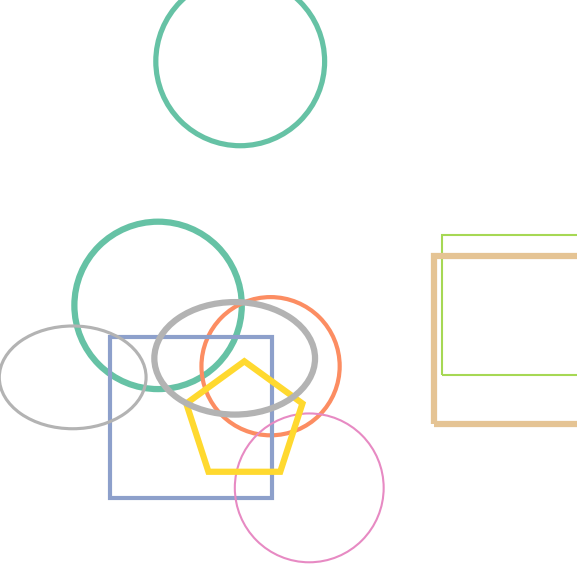[{"shape": "circle", "thickness": 2.5, "radius": 0.73, "center": [0.416, 0.893]}, {"shape": "circle", "thickness": 3, "radius": 0.72, "center": [0.274, 0.47]}, {"shape": "circle", "thickness": 2, "radius": 0.6, "center": [0.469, 0.365]}, {"shape": "square", "thickness": 2, "radius": 0.7, "center": [0.331, 0.276]}, {"shape": "circle", "thickness": 1, "radius": 0.64, "center": [0.535, 0.154]}, {"shape": "square", "thickness": 1, "radius": 0.61, "center": [0.886, 0.471]}, {"shape": "pentagon", "thickness": 3, "radius": 0.53, "center": [0.423, 0.268]}, {"shape": "square", "thickness": 3, "radius": 0.73, "center": [0.897, 0.411]}, {"shape": "oval", "thickness": 1.5, "radius": 0.64, "center": [0.126, 0.346]}, {"shape": "oval", "thickness": 3, "radius": 0.7, "center": [0.406, 0.379]}]